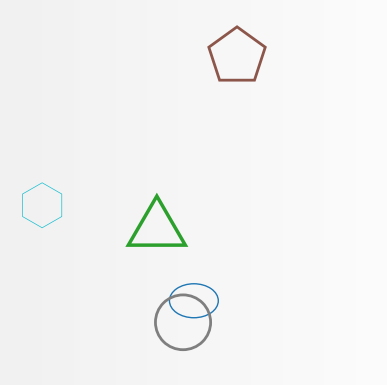[{"shape": "oval", "thickness": 1, "radius": 0.32, "center": [0.5, 0.219]}, {"shape": "triangle", "thickness": 2.5, "radius": 0.42, "center": [0.405, 0.406]}, {"shape": "pentagon", "thickness": 2, "radius": 0.38, "center": [0.612, 0.854]}, {"shape": "circle", "thickness": 2, "radius": 0.36, "center": [0.472, 0.163]}, {"shape": "hexagon", "thickness": 0.5, "radius": 0.29, "center": [0.109, 0.467]}]